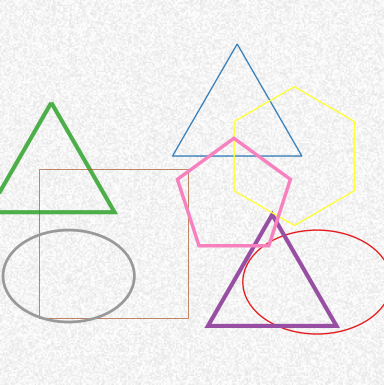[{"shape": "oval", "thickness": 1, "radius": 0.96, "center": [0.823, 0.267]}, {"shape": "triangle", "thickness": 1, "radius": 0.97, "center": [0.616, 0.692]}, {"shape": "triangle", "thickness": 3, "radius": 0.95, "center": [0.133, 0.544]}, {"shape": "triangle", "thickness": 3, "radius": 0.96, "center": [0.707, 0.25]}, {"shape": "hexagon", "thickness": 1, "radius": 0.9, "center": [0.764, 0.595]}, {"shape": "square", "thickness": 0.5, "radius": 0.97, "center": [0.295, 0.368]}, {"shape": "pentagon", "thickness": 2.5, "radius": 0.77, "center": [0.608, 0.487]}, {"shape": "oval", "thickness": 2, "radius": 0.85, "center": [0.178, 0.283]}]